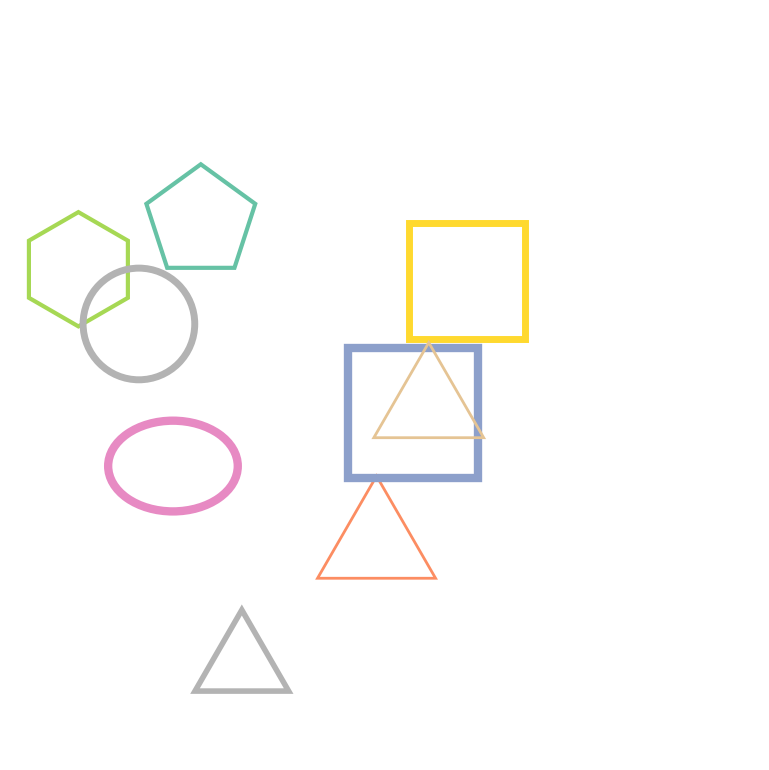[{"shape": "pentagon", "thickness": 1.5, "radius": 0.37, "center": [0.261, 0.712]}, {"shape": "triangle", "thickness": 1, "radius": 0.44, "center": [0.489, 0.293]}, {"shape": "square", "thickness": 3, "radius": 0.42, "center": [0.537, 0.464]}, {"shape": "oval", "thickness": 3, "radius": 0.42, "center": [0.225, 0.395]}, {"shape": "hexagon", "thickness": 1.5, "radius": 0.37, "center": [0.102, 0.65]}, {"shape": "square", "thickness": 2.5, "radius": 0.38, "center": [0.606, 0.635]}, {"shape": "triangle", "thickness": 1, "radius": 0.41, "center": [0.557, 0.473]}, {"shape": "triangle", "thickness": 2, "radius": 0.35, "center": [0.314, 0.138]}, {"shape": "circle", "thickness": 2.5, "radius": 0.36, "center": [0.18, 0.579]}]